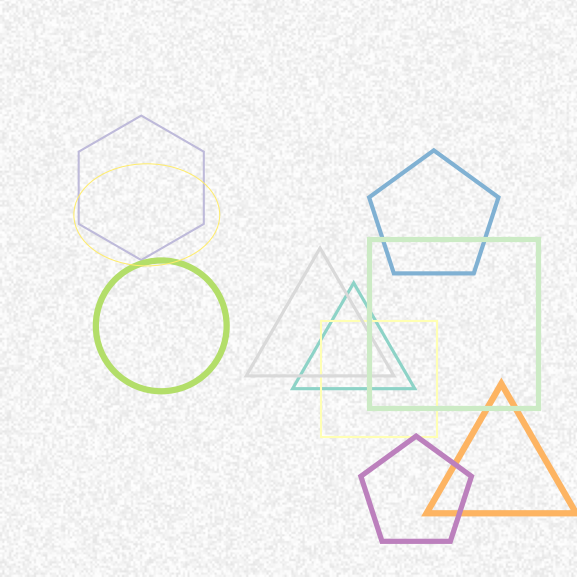[{"shape": "triangle", "thickness": 1.5, "radius": 0.61, "center": [0.612, 0.387]}, {"shape": "square", "thickness": 1, "radius": 0.5, "center": [0.656, 0.343]}, {"shape": "hexagon", "thickness": 1, "radius": 0.63, "center": [0.245, 0.674]}, {"shape": "pentagon", "thickness": 2, "radius": 0.59, "center": [0.751, 0.621]}, {"shape": "triangle", "thickness": 3, "radius": 0.75, "center": [0.868, 0.185]}, {"shape": "circle", "thickness": 3, "radius": 0.57, "center": [0.279, 0.435]}, {"shape": "triangle", "thickness": 1.5, "radius": 0.74, "center": [0.554, 0.422]}, {"shape": "pentagon", "thickness": 2.5, "radius": 0.5, "center": [0.721, 0.143]}, {"shape": "square", "thickness": 2.5, "radius": 0.73, "center": [0.785, 0.439]}, {"shape": "oval", "thickness": 0.5, "radius": 0.63, "center": [0.254, 0.627]}]